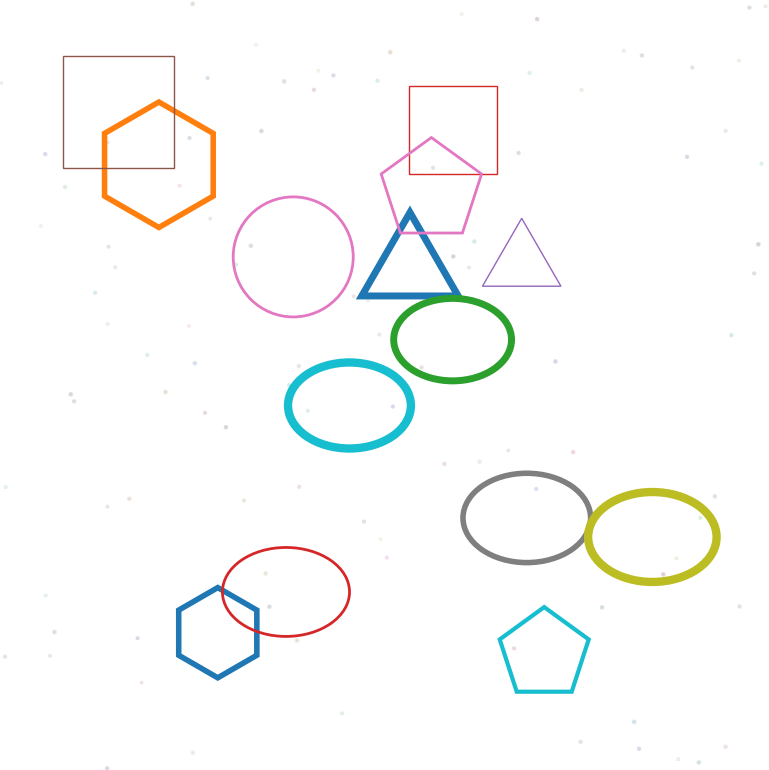[{"shape": "triangle", "thickness": 2.5, "radius": 0.36, "center": [0.532, 0.652]}, {"shape": "hexagon", "thickness": 2, "radius": 0.29, "center": [0.283, 0.178]}, {"shape": "hexagon", "thickness": 2, "radius": 0.41, "center": [0.206, 0.786]}, {"shape": "oval", "thickness": 2.5, "radius": 0.38, "center": [0.588, 0.559]}, {"shape": "square", "thickness": 0.5, "radius": 0.29, "center": [0.588, 0.832]}, {"shape": "oval", "thickness": 1, "radius": 0.41, "center": [0.371, 0.231]}, {"shape": "triangle", "thickness": 0.5, "radius": 0.29, "center": [0.678, 0.658]}, {"shape": "square", "thickness": 0.5, "radius": 0.36, "center": [0.154, 0.854]}, {"shape": "circle", "thickness": 1, "radius": 0.39, "center": [0.381, 0.666]}, {"shape": "pentagon", "thickness": 1, "radius": 0.34, "center": [0.56, 0.753]}, {"shape": "oval", "thickness": 2, "radius": 0.41, "center": [0.684, 0.327]}, {"shape": "oval", "thickness": 3, "radius": 0.42, "center": [0.847, 0.303]}, {"shape": "oval", "thickness": 3, "radius": 0.4, "center": [0.454, 0.473]}, {"shape": "pentagon", "thickness": 1.5, "radius": 0.3, "center": [0.707, 0.151]}]